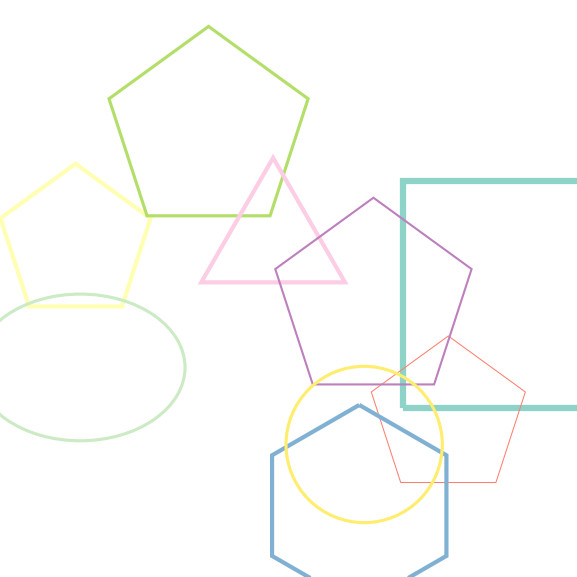[{"shape": "square", "thickness": 3, "radius": 0.98, "center": [0.895, 0.49]}, {"shape": "pentagon", "thickness": 2, "radius": 0.68, "center": [0.131, 0.579]}, {"shape": "pentagon", "thickness": 0.5, "radius": 0.7, "center": [0.776, 0.277]}, {"shape": "hexagon", "thickness": 2, "radius": 0.87, "center": [0.622, 0.124]}, {"shape": "pentagon", "thickness": 1.5, "radius": 0.91, "center": [0.361, 0.772]}, {"shape": "triangle", "thickness": 2, "radius": 0.72, "center": [0.473, 0.582]}, {"shape": "pentagon", "thickness": 1, "radius": 0.89, "center": [0.647, 0.478]}, {"shape": "oval", "thickness": 1.5, "radius": 0.91, "center": [0.139, 0.363]}, {"shape": "circle", "thickness": 1.5, "radius": 0.68, "center": [0.631, 0.229]}]